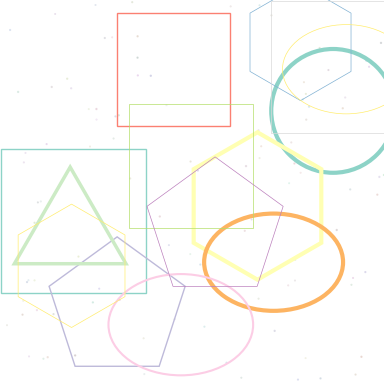[{"shape": "square", "thickness": 1, "radius": 0.94, "center": [0.191, 0.426]}, {"shape": "circle", "thickness": 3, "radius": 0.8, "center": [0.865, 0.712]}, {"shape": "hexagon", "thickness": 3, "radius": 0.96, "center": [0.669, 0.465]}, {"shape": "pentagon", "thickness": 1, "radius": 0.93, "center": [0.304, 0.199]}, {"shape": "square", "thickness": 1, "radius": 0.73, "center": [0.452, 0.819]}, {"shape": "hexagon", "thickness": 0.5, "radius": 0.76, "center": [0.781, 0.89]}, {"shape": "oval", "thickness": 3, "radius": 0.9, "center": [0.711, 0.319]}, {"shape": "square", "thickness": 0.5, "radius": 0.81, "center": [0.496, 0.57]}, {"shape": "oval", "thickness": 1.5, "radius": 0.94, "center": [0.47, 0.157]}, {"shape": "square", "thickness": 0.5, "radius": 0.86, "center": [0.876, 0.827]}, {"shape": "pentagon", "thickness": 0.5, "radius": 0.93, "center": [0.559, 0.407]}, {"shape": "triangle", "thickness": 2.5, "radius": 0.84, "center": [0.182, 0.399]}, {"shape": "hexagon", "thickness": 0.5, "radius": 0.8, "center": [0.186, 0.31]}, {"shape": "oval", "thickness": 0.5, "radius": 0.83, "center": [0.899, 0.82]}]